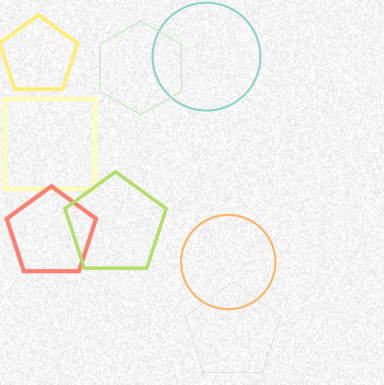[{"shape": "circle", "thickness": 1.5, "radius": 0.7, "center": [0.536, 0.853]}, {"shape": "square", "thickness": 3, "radius": 0.59, "center": [0.13, 0.627]}, {"shape": "pentagon", "thickness": 3, "radius": 0.61, "center": [0.134, 0.394]}, {"shape": "circle", "thickness": 1.5, "radius": 0.61, "center": [0.593, 0.319]}, {"shape": "pentagon", "thickness": 2.5, "radius": 0.69, "center": [0.3, 0.415]}, {"shape": "pentagon", "thickness": 0.5, "radius": 0.65, "center": [0.605, 0.138]}, {"shape": "hexagon", "thickness": 1, "radius": 0.61, "center": [0.365, 0.824]}, {"shape": "pentagon", "thickness": 2.5, "radius": 0.53, "center": [0.1, 0.855]}]